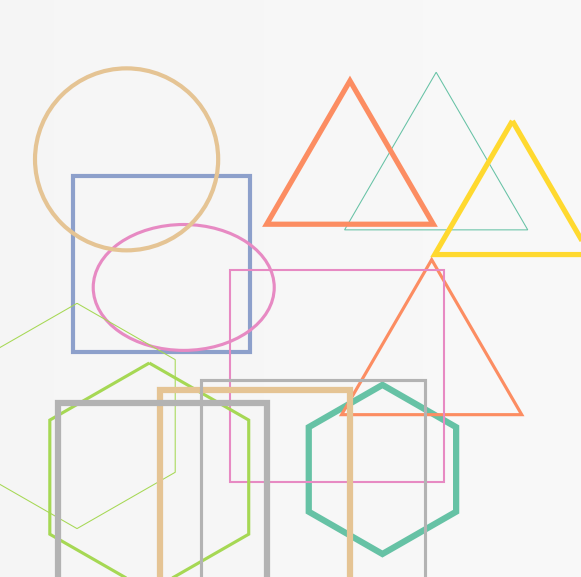[{"shape": "hexagon", "thickness": 3, "radius": 0.73, "center": [0.658, 0.186]}, {"shape": "triangle", "thickness": 0.5, "radius": 0.91, "center": [0.75, 0.692]}, {"shape": "triangle", "thickness": 2.5, "radius": 0.83, "center": [0.602, 0.694]}, {"shape": "triangle", "thickness": 1.5, "radius": 0.89, "center": [0.743, 0.371]}, {"shape": "square", "thickness": 2, "radius": 0.76, "center": [0.278, 0.542]}, {"shape": "square", "thickness": 1, "radius": 0.92, "center": [0.579, 0.348]}, {"shape": "oval", "thickness": 1.5, "radius": 0.78, "center": [0.316, 0.501]}, {"shape": "hexagon", "thickness": 0.5, "radius": 0.98, "center": [0.133, 0.279]}, {"shape": "hexagon", "thickness": 1.5, "radius": 0.99, "center": [0.257, 0.173]}, {"shape": "triangle", "thickness": 2.5, "radius": 0.77, "center": [0.882, 0.635]}, {"shape": "square", "thickness": 3, "radius": 0.82, "center": [0.439, 0.161]}, {"shape": "circle", "thickness": 2, "radius": 0.79, "center": [0.218, 0.723]}, {"shape": "square", "thickness": 3, "radius": 0.9, "center": [0.279, 0.122]}, {"shape": "square", "thickness": 1.5, "radius": 0.97, "center": [0.539, 0.148]}]